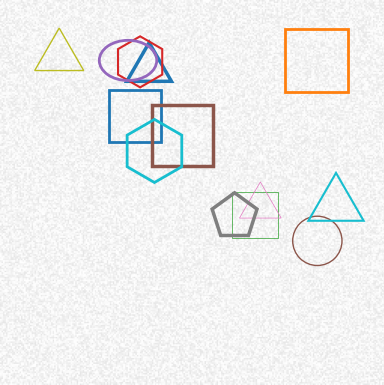[{"shape": "triangle", "thickness": 2.5, "radius": 0.33, "center": [0.387, 0.822]}, {"shape": "square", "thickness": 2, "radius": 0.34, "center": [0.35, 0.698]}, {"shape": "square", "thickness": 2, "radius": 0.41, "center": [0.823, 0.843]}, {"shape": "square", "thickness": 0.5, "radius": 0.3, "center": [0.663, 0.44]}, {"shape": "hexagon", "thickness": 1.5, "radius": 0.33, "center": [0.364, 0.839]}, {"shape": "oval", "thickness": 2, "radius": 0.37, "center": [0.333, 0.843]}, {"shape": "circle", "thickness": 1, "radius": 0.32, "center": [0.824, 0.374]}, {"shape": "square", "thickness": 2.5, "radius": 0.39, "center": [0.475, 0.649]}, {"shape": "triangle", "thickness": 0.5, "radius": 0.31, "center": [0.676, 0.465]}, {"shape": "pentagon", "thickness": 2.5, "radius": 0.31, "center": [0.609, 0.438]}, {"shape": "triangle", "thickness": 1, "radius": 0.37, "center": [0.154, 0.854]}, {"shape": "hexagon", "thickness": 2, "radius": 0.41, "center": [0.401, 0.608]}, {"shape": "triangle", "thickness": 1.5, "radius": 0.41, "center": [0.873, 0.468]}]